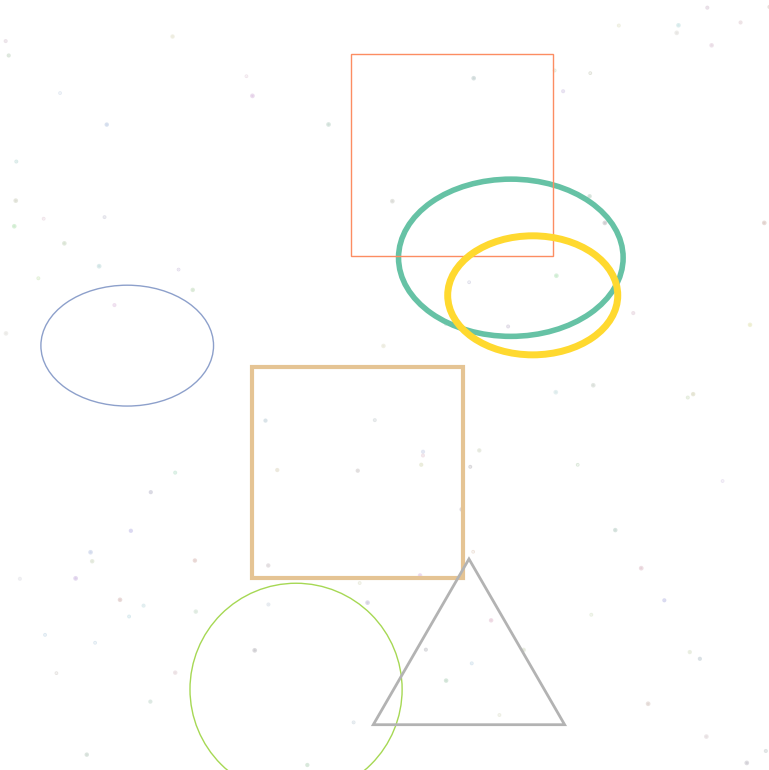[{"shape": "oval", "thickness": 2, "radius": 0.73, "center": [0.663, 0.665]}, {"shape": "square", "thickness": 0.5, "radius": 0.66, "center": [0.587, 0.799]}, {"shape": "oval", "thickness": 0.5, "radius": 0.56, "center": [0.165, 0.551]}, {"shape": "circle", "thickness": 0.5, "radius": 0.69, "center": [0.384, 0.105]}, {"shape": "oval", "thickness": 2.5, "radius": 0.55, "center": [0.692, 0.616]}, {"shape": "square", "thickness": 1.5, "radius": 0.69, "center": [0.464, 0.386]}, {"shape": "triangle", "thickness": 1, "radius": 0.72, "center": [0.609, 0.131]}]